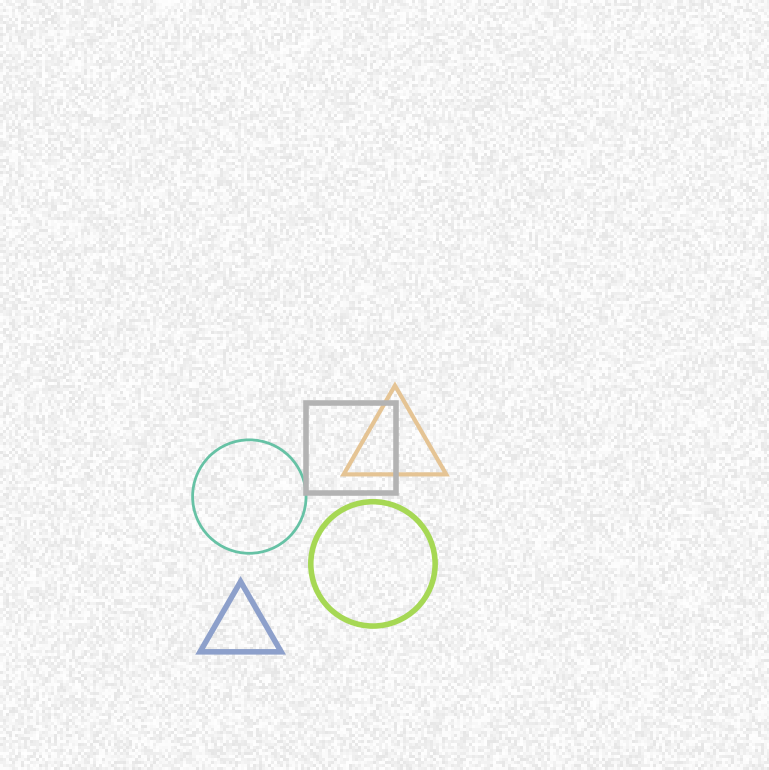[{"shape": "circle", "thickness": 1, "radius": 0.37, "center": [0.324, 0.355]}, {"shape": "triangle", "thickness": 2, "radius": 0.3, "center": [0.312, 0.184]}, {"shape": "circle", "thickness": 2, "radius": 0.4, "center": [0.484, 0.268]}, {"shape": "triangle", "thickness": 1.5, "radius": 0.38, "center": [0.513, 0.422]}, {"shape": "square", "thickness": 2, "radius": 0.29, "center": [0.456, 0.418]}]